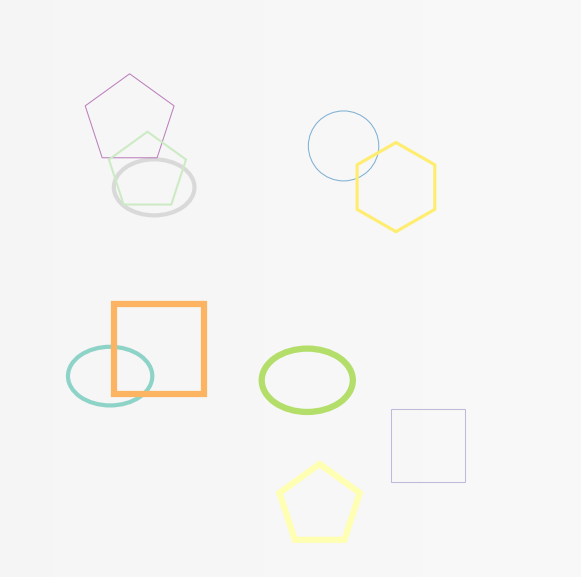[{"shape": "oval", "thickness": 2, "radius": 0.36, "center": [0.189, 0.348]}, {"shape": "pentagon", "thickness": 3, "radius": 0.36, "center": [0.55, 0.123]}, {"shape": "square", "thickness": 0.5, "radius": 0.32, "center": [0.736, 0.228]}, {"shape": "circle", "thickness": 0.5, "radius": 0.3, "center": [0.591, 0.746]}, {"shape": "square", "thickness": 3, "radius": 0.39, "center": [0.274, 0.395]}, {"shape": "oval", "thickness": 3, "radius": 0.39, "center": [0.529, 0.341]}, {"shape": "oval", "thickness": 2, "radius": 0.35, "center": [0.265, 0.675]}, {"shape": "pentagon", "thickness": 0.5, "radius": 0.4, "center": [0.223, 0.791]}, {"shape": "pentagon", "thickness": 1, "radius": 0.35, "center": [0.254, 0.701]}, {"shape": "hexagon", "thickness": 1.5, "radius": 0.39, "center": [0.681, 0.675]}]